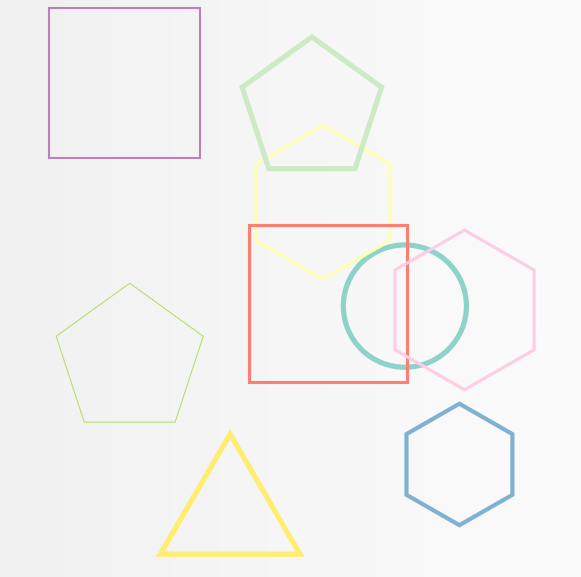[{"shape": "circle", "thickness": 2.5, "radius": 0.53, "center": [0.697, 0.469]}, {"shape": "hexagon", "thickness": 1.5, "radius": 0.67, "center": [0.556, 0.649]}, {"shape": "square", "thickness": 1.5, "radius": 0.68, "center": [0.564, 0.473]}, {"shape": "hexagon", "thickness": 2, "radius": 0.53, "center": [0.79, 0.195]}, {"shape": "pentagon", "thickness": 0.5, "radius": 0.66, "center": [0.223, 0.376]}, {"shape": "hexagon", "thickness": 1.5, "radius": 0.69, "center": [0.799, 0.462]}, {"shape": "square", "thickness": 1, "radius": 0.65, "center": [0.215, 0.855]}, {"shape": "pentagon", "thickness": 2.5, "radius": 0.63, "center": [0.537, 0.809]}, {"shape": "triangle", "thickness": 2.5, "radius": 0.69, "center": [0.396, 0.109]}]